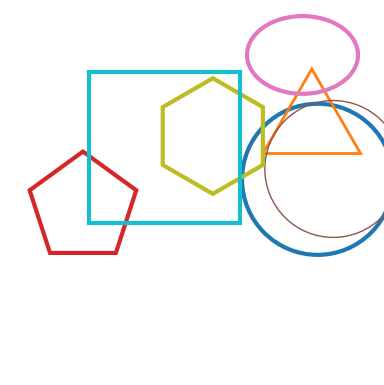[{"shape": "circle", "thickness": 3, "radius": 0.98, "center": [0.825, 0.534]}, {"shape": "triangle", "thickness": 2, "radius": 0.73, "center": [0.81, 0.674]}, {"shape": "pentagon", "thickness": 3, "radius": 0.73, "center": [0.215, 0.461]}, {"shape": "circle", "thickness": 1, "radius": 0.89, "center": [0.866, 0.561]}, {"shape": "oval", "thickness": 3, "radius": 0.72, "center": [0.786, 0.857]}, {"shape": "hexagon", "thickness": 3, "radius": 0.75, "center": [0.553, 0.647]}, {"shape": "square", "thickness": 3, "radius": 0.98, "center": [0.428, 0.617]}]